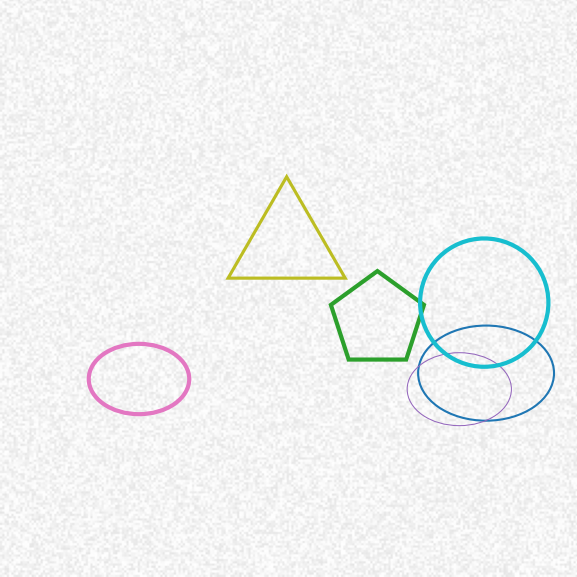[{"shape": "oval", "thickness": 1, "radius": 0.59, "center": [0.842, 0.353]}, {"shape": "pentagon", "thickness": 2, "radius": 0.42, "center": [0.654, 0.445]}, {"shape": "oval", "thickness": 0.5, "radius": 0.45, "center": [0.795, 0.325]}, {"shape": "oval", "thickness": 2, "radius": 0.44, "center": [0.241, 0.343]}, {"shape": "triangle", "thickness": 1.5, "radius": 0.59, "center": [0.496, 0.576]}, {"shape": "circle", "thickness": 2, "radius": 0.56, "center": [0.839, 0.475]}]